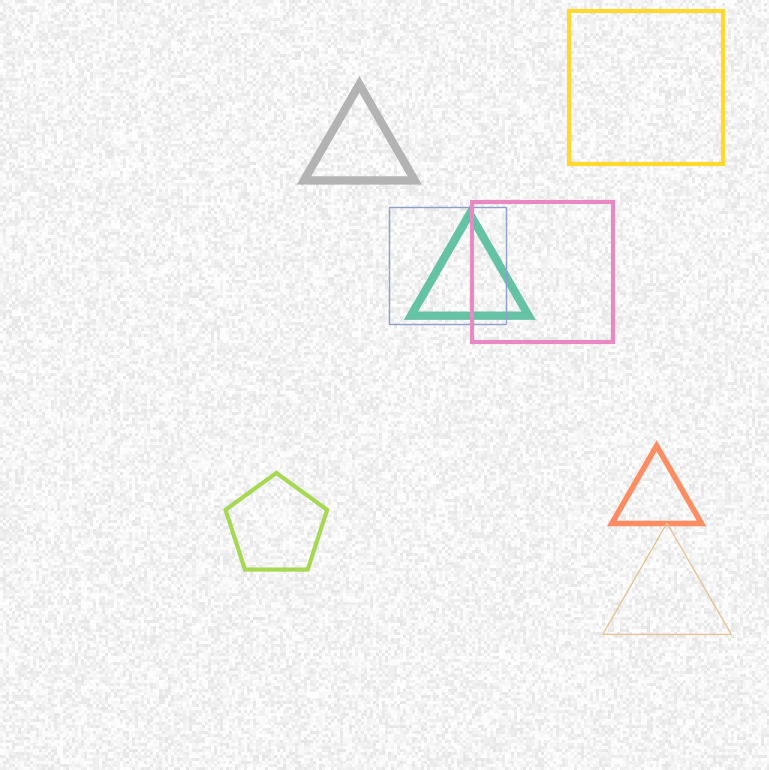[{"shape": "triangle", "thickness": 3, "radius": 0.44, "center": [0.61, 0.634]}, {"shape": "triangle", "thickness": 2, "radius": 0.34, "center": [0.853, 0.354]}, {"shape": "square", "thickness": 0.5, "radius": 0.38, "center": [0.581, 0.655]}, {"shape": "square", "thickness": 1.5, "radius": 0.46, "center": [0.704, 0.647]}, {"shape": "pentagon", "thickness": 1.5, "radius": 0.35, "center": [0.359, 0.316]}, {"shape": "square", "thickness": 1.5, "radius": 0.5, "center": [0.839, 0.886]}, {"shape": "triangle", "thickness": 0.5, "radius": 0.48, "center": [0.866, 0.224]}, {"shape": "triangle", "thickness": 3, "radius": 0.42, "center": [0.467, 0.807]}]